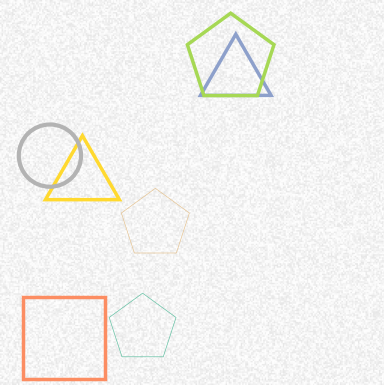[{"shape": "pentagon", "thickness": 0.5, "radius": 0.46, "center": [0.37, 0.147]}, {"shape": "square", "thickness": 2.5, "radius": 0.53, "center": [0.167, 0.121]}, {"shape": "triangle", "thickness": 2.5, "radius": 0.53, "center": [0.612, 0.805]}, {"shape": "pentagon", "thickness": 2.5, "radius": 0.59, "center": [0.599, 0.847]}, {"shape": "triangle", "thickness": 2.5, "radius": 0.55, "center": [0.214, 0.537]}, {"shape": "pentagon", "thickness": 0.5, "radius": 0.46, "center": [0.404, 0.418]}, {"shape": "circle", "thickness": 3, "radius": 0.4, "center": [0.13, 0.596]}]